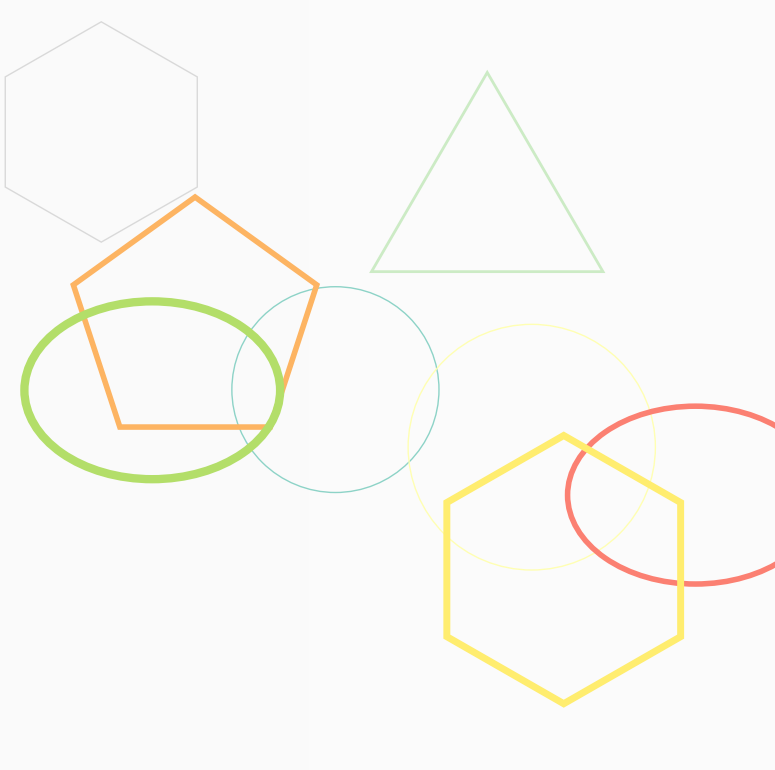[{"shape": "circle", "thickness": 0.5, "radius": 0.67, "center": [0.433, 0.494]}, {"shape": "circle", "thickness": 0.5, "radius": 0.8, "center": [0.686, 0.419]}, {"shape": "oval", "thickness": 2, "radius": 0.82, "center": [0.897, 0.357]}, {"shape": "pentagon", "thickness": 2, "radius": 0.83, "center": [0.252, 0.579]}, {"shape": "oval", "thickness": 3, "radius": 0.82, "center": [0.196, 0.493]}, {"shape": "hexagon", "thickness": 0.5, "radius": 0.72, "center": [0.131, 0.829]}, {"shape": "triangle", "thickness": 1, "radius": 0.86, "center": [0.629, 0.733]}, {"shape": "hexagon", "thickness": 2.5, "radius": 0.87, "center": [0.727, 0.26]}]